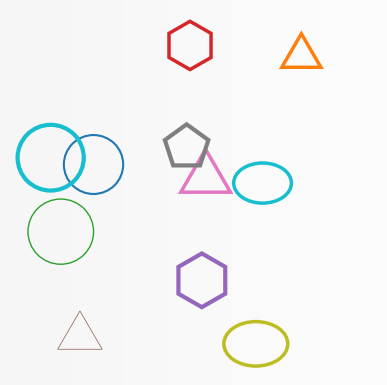[{"shape": "circle", "thickness": 1.5, "radius": 0.38, "center": [0.241, 0.573]}, {"shape": "triangle", "thickness": 2.5, "radius": 0.29, "center": [0.778, 0.854]}, {"shape": "circle", "thickness": 1, "radius": 0.42, "center": [0.157, 0.398]}, {"shape": "hexagon", "thickness": 2.5, "radius": 0.31, "center": [0.49, 0.882]}, {"shape": "hexagon", "thickness": 3, "radius": 0.35, "center": [0.521, 0.272]}, {"shape": "triangle", "thickness": 0.5, "radius": 0.33, "center": [0.206, 0.126]}, {"shape": "triangle", "thickness": 2.5, "radius": 0.37, "center": [0.531, 0.538]}, {"shape": "pentagon", "thickness": 3, "radius": 0.3, "center": [0.482, 0.618]}, {"shape": "oval", "thickness": 2.5, "radius": 0.41, "center": [0.66, 0.107]}, {"shape": "oval", "thickness": 2.5, "radius": 0.37, "center": [0.678, 0.524]}, {"shape": "circle", "thickness": 3, "radius": 0.43, "center": [0.131, 0.59]}]